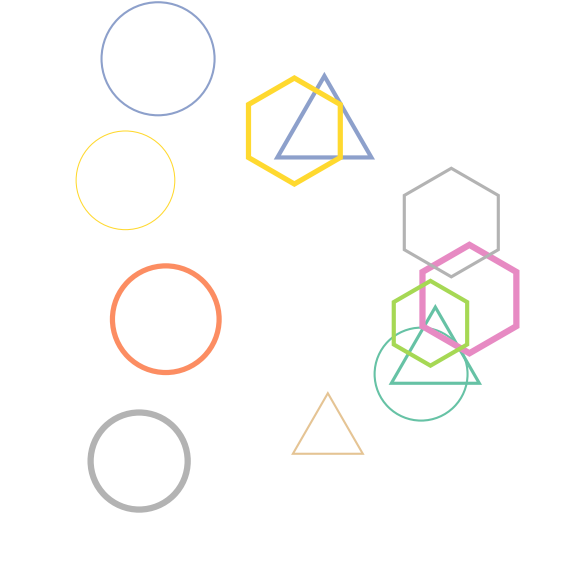[{"shape": "circle", "thickness": 1, "radius": 0.4, "center": [0.729, 0.351]}, {"shape": "triangle", "thickness": 1.5, "radius": 0.44, "center": [0.754, 0.379]}, {"shape": "circle", "thickness": 2.5, "radius": 0.46, "center": [0.287, 0.446]}, {"shape": "circle", "thickness": 1, "radius": 0.49, "center": [0.274, 0.897]}, {"shape": "triangle", "thickness": 2, "radius": 0.47, "center": [0.562, 0.774]}, {"shape": "hexagon", "thickness": 3, "radius": 0.47, "center": [0.813, 0.481]}, {"shape": "hexagon", "thickness": 2, "radius": 0.37, "center": [0.745, 0.439]}, {"shape": "circle", "thickness": 0.5, "radius": 0.43, "center": [0.217, 0.687]}, {"shape": "hexagon", "thickness": 2.5, "radius": 0.46, "center": [0.51, 0.772]}, {"shape": "triangle", "thickness": 1, "radius": 0.35, "center": [0.568, 0.248]}, {"shape": "circle", "thickness": 3, "radius": 0.42, "center": [0.241, 0.201]}, {"shape": "hexagon", "thickness": 1.5, "radius": 0.47, "center": [0.781, 0.614]}]